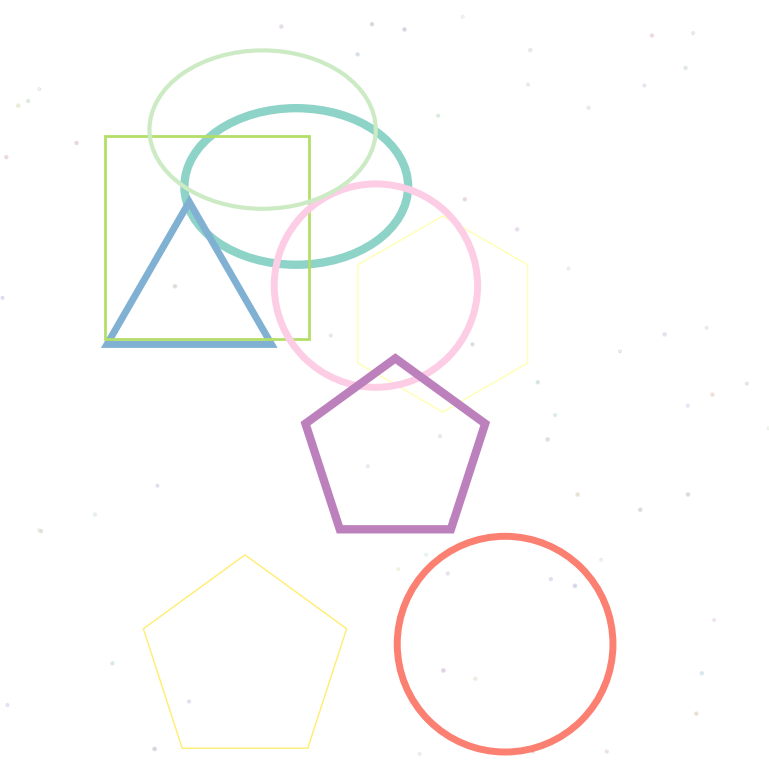[{"shape": "oval", "thickness": 3, "radius": 0.73, "center": [0.385, 0.758]}, {"shape": "hexagon", "thickness": 0.5, "radius": 0.64, "center": [0.575, 0.592]}, {"shape": "circle", "thickness": 2.5, "radius": 0.7, "center": [0.656, 0.163]}, {"shape": "triangle", "thickness": 2.5, "radius": 0.62, "center": [0.246, 0.614]}, {"shape": "square", "thickness": 1, "radius": 0.66, "center": [0.269, 0.692]}, {"shape": "circle", "thickness": 2.5, "radius": 0.66, "center": [0.488, 0.629]}, {"shape": "pentagon", "thickness": 3, "radius": 0.61, "center": [0.513, 0.412]}, {"shape": "oval", "thickness": 1.5, "radius": 0.73, "center": [0.341, 0.832]}, {"shape": "pentagon", "thickness": 0.5, "radius": 0.69, "center": [0.318, 0.141]}]